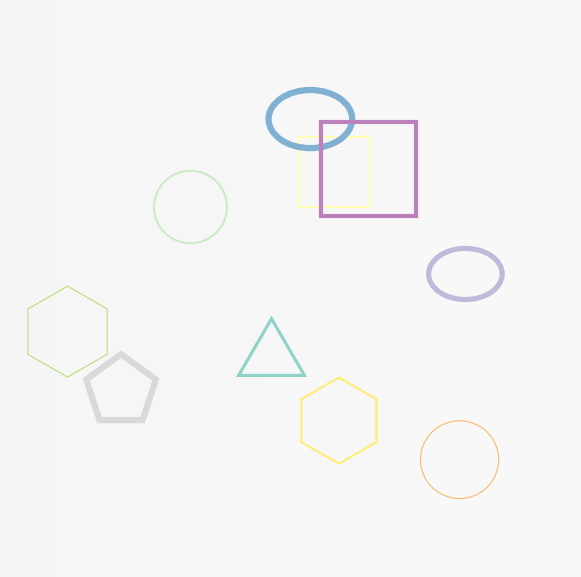[{"shape": "triangle", "thickness": 1.5, "radius": 0.33, "center": [0.467, 0.382]}, {"shape": "square", "thickness": 1, "radius": 0.3, "center": [0.576, 0.701]}, {"shape": "oval", "thickness": 2.5, "radius": 0.32, "center": [0.801, 0.525]}, {"shape": "oval", "thickness": 3, "radius": 0.36, "center": [0.534, 0.793]}, {"shape": "circle", "thickness": 0.5, "radius": 0.34, "center": [0.791, 0.203]}, {"shape": "hexagon", "thickness": 0.5, "radius": 0.39, "center": [0.116, 0.425]}, {"shape": "pentagon", "thickness": 3, "radius": 0.32, "center": [0.208, 0.323]}, {"shape": "square", "thickness": 2, "radius": 0.41, "center": [0.634, 0.707]}, {"shape": "circle", "thickness": 1, "radius": 0.31, "center": [0.328, 0.641]}, {"shape": "hexagon", "thickness": 1, "radius": 0.37, "center": [0.583, 0.271]}]